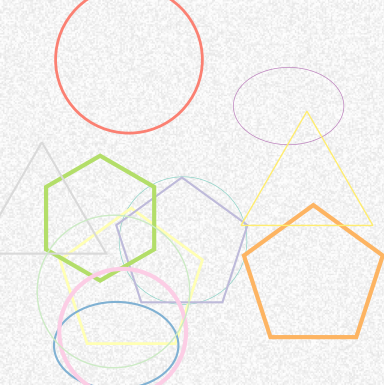[{"shape": "circle", "thickness": 0.5, "radius": 0.83, "center": [0.475, 0.375]}, {"shape": "pentagon", "thickness": 2, "radius": 0.97, "center": [0.341, 0.265]}, {"shape": "pentagon", "thickness": 1.5, "radius": 0.9, "center": [0.472, 0.36]}, {"shape": "circle", "thickness": 2, "radius": 0.95, "center": [0.335, 0.845]}, {"shape": "oval", "thickness": 1.5, "radius": 0.81, "center": [0.302, 0.103]}, {"shape": "pentagon", "thickness": 3, "radius": 0.95, "center": [0.814, 0.278]}, {"shape": "hexagon", "thickness": 3, "radius": 0.81, "center": [0.26, 0.433]}, {"shape": "circle", "thickness": 3, "radius": 0.82, "center": [0.319, 0.137]}, {"shape": "triangle", "thickness": 1.5, "radius": 0.96, "center": [0.109, 0.438]}, {"shape": "oval", "thickness": 0.5, "radius": 0.72, "center": [0.75, 0.725]}, {"shape": "circle", "thickness": 1, "radius": 0.99, "center": [0.295, 0.243]}, {"shape": "triangle", "thickness": 1, "radius": 0.99, "center": [0.797, 0.513]}]